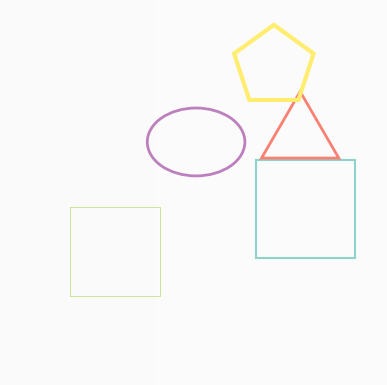[{"shape": "square", "thickness": 1.5, "radius": 0.64, "center": [0.789, 0.457]}, {"shape": "triangle", "thickness": 2, "radius": 0.58, "center": [0.775, 0.647]}, {"shape": "square", "thickness": 0.5, "radius": 0.58, "center": [0.297, 0.347]}, {"shape": "oval", "thickness": 2, "radius": 0.63, "center": [0.506, 0.631]}, {"shape": "pentagon", "thickness": 3, "radius": 0.54, "center": [0.707, 0.828]}]